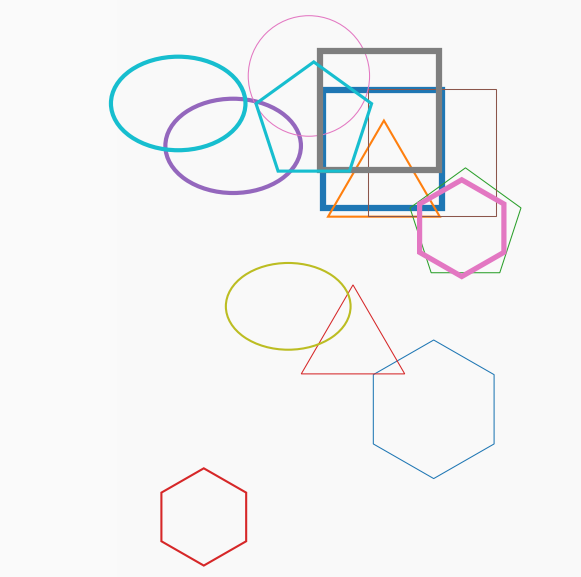[{"shape": "square", "thickness": 3, "radius": 0.51, "center": [0.658, 0.741]}, {"shape": "hexagon", "thickness": 0.5, "radius": 0.6, "center": [0.746, 0.29]}, {"shape": "triangle", "thickness": 1, "radius": 0.55, "center": [0.661, 0.679]}, {"shape": "pentagon", "thickness": 0.5, "radius": 0.5, "center": [0.801, 0.608]}, {"shape": "hexagon", "thickness": 1, "radius": 0.42, "center": [0.351, 0.104]}, {"shape": "triangle", "thickness": 0.5, "radius": 0.51, "center": [0.607, 0.403]}, {"shape": "oval", "thickness": 2, "radius": 0.58, "center": [0.401, 0.747]}, {"shape": "square", "thickness": 0.5, "radius": 0.55, "center": [0.743, 0.734]}, {"shape": "hexagon", "thickness": 2.5, "radius": 0.42, "center": [0.794, 0.604]}, {"shape": "circle", "thickness": 0.5, "radius": 0.52, "center": [0.531, 0.868]}, {"shape": "square", "thickness": 3, "radius": 0.51, "center": [0.653, 0.808]}, {"shape": "oval", "thickness": 1, "radius": 0.54, "center": [0.496, 0.469]}, {"shape": "pentagon", "thickness": 1.5, "radius": 0.52, "center": [0.54, 0.787]}, {"shape": "oval", "thickness": 2, "radius": 0.58, "center": [0.307, 0.82]}]